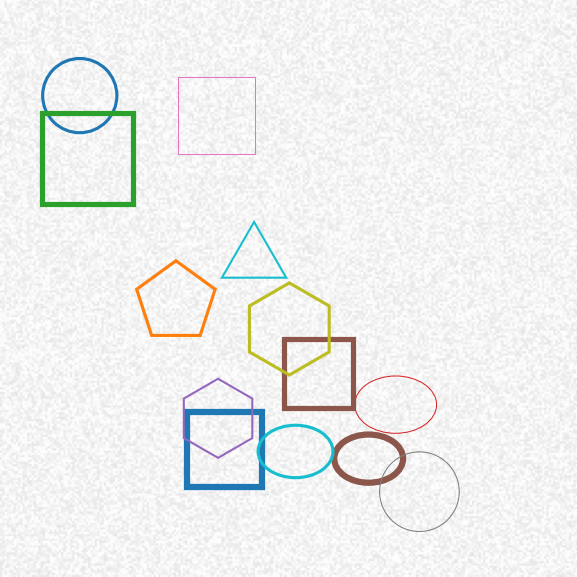[{"shape": "square", "thickness": 3, "radius": 0.32, "center": [0.389, 0.22]}, {"shape": "circle", "thickness": 1.5, "radius": 0.32, "center": [0.138, 0.834]}, {"shape": "pentagon", "thickness": 1.5, "radius": 0.36, "center": [0.305, 0.476]}, {"shape": "square", "thickness": 2.5, "radius": 0.39, "center": [0.151, 0.724]}, {"shape": "oval", "thickness": 0.5, "radius": 0.35, "center": [0.685, 0.298]}, {"shape": "hexagon", "thickness": 1, "radius": 0.34, "center": [0.378, 0.275]}, {"shape": "oval", "thickness": 3, "radius": 0.3, "center": [0.638, 0.205]}, {"shape": "square", "thickness": 2.5, "radius": 0.3, "center": [0.552, 0.353]}, {"shape": "square", "thickness": 0.5, "radius": 0.33, "center": [0.375, 0.799]}, {"shape": "circle", "thickness": 0.5, "radius": 0.34, "center": [0.726, 0.148]}, {"shape": "hexagon", "thickness": 1.5, "radius": 0.4, "center": [0.501, 0.43]}, {"shape": "oval", "thickness": 1.5, "radius": 0.32, "center": [0.512, 0.217]}, {"shape": "triangle", "thickness": 1, "radius": 0.32, "center": [0.44, 0.55]}]